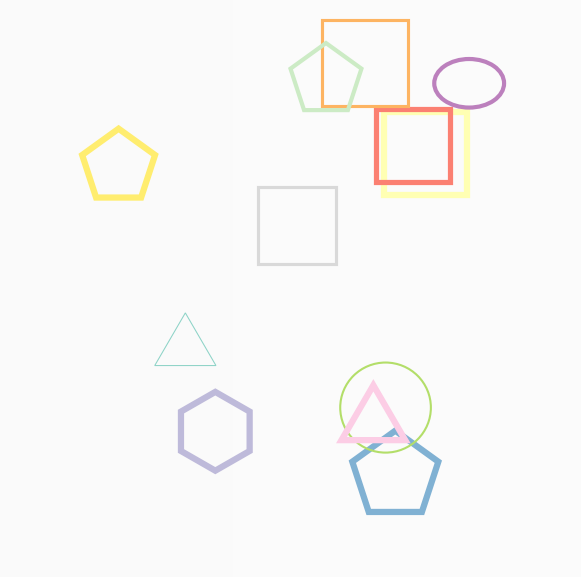[{"shape": "triangle", "thickness": 0.5, "radius": 0.3, "center": [0.319, 0.397]}, {"shape": "square", "thickness": 3, "radius": 0.36, "center": [0.732, 0.734]}, {"shape": "hexagon", "thickness": 3, "radius": 0.34, "center": [0.37, 0.252]}, {"shape": "square", "thickness": 2.5, "radius": 0.32, "center": [0.71, 0.747]}, {"shape": "pentagon", "thickness": 3, "radius": 0.39, "center": [0.68, 0.176]}, {"shape": "square", "thickness": 1.5, "radius": 0.37, "center": [0.628, 0.89]}, {"shape": "circle", "thickness": 1, "radius": 0.39, "center": [0.663, 0.293]}, {"shape": "triangle", "thickness": 3, "radius": 0.32, "center": [0.642, 0.269]}, {"shape": "square", "thickness": 1.5, "radius": 0.33, "center": [0.511, 0.609]}, {"shape": "oval", "thickness": 2, "radius": 0.3, "center": [0.807, 0.855]}, {"shape": "pentagon", "thickness": 2, "radius": 0.32, "center": [0.561, 0.86]}, {"shape": "pentagon", "thickness": 3, "radius": 0.33, "center": [0.204, 0.71]}]